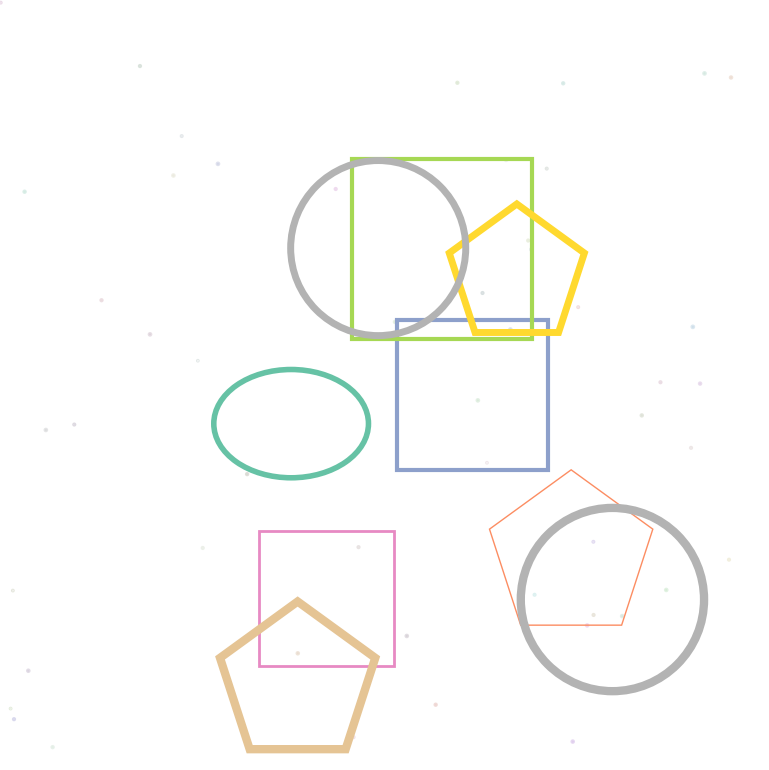[{"shape": "oval", "thickness": 2, "radius": 0.5, "center": [0.378, 0.45]}, {"shape": "pentagon", "thickness": 0.5, "radius": 0.56, "center": [0.742, 0.278]}, {"shape": "square", "thickness": 1.5, "radius": 0.49, "center": [0.614, 0.488]}, {"shape": "square", "thickness": 1, "radius": 0.44, "center": [0.424, 0.223]}, {"shape": "square", "thickness": 1.5, "radius": 0.58, "center": [0.574, 0.676]}, {"shape": "pentagon", "thickness": 2.5, "radius": 0.46, "center": [0.671, 0.643]}, {"shape": "pentagon", "thickness": 3, "radius": 0.53, "center": [0.387, 0.113]}, {"shape": "circle", "thickness": 3, "radius": 0.6, "center": [0.795, 0.221]}, {"shape": "circle", "thickness": 2.5, "radius": 0.57, "center": [0.491, 0.678]}]